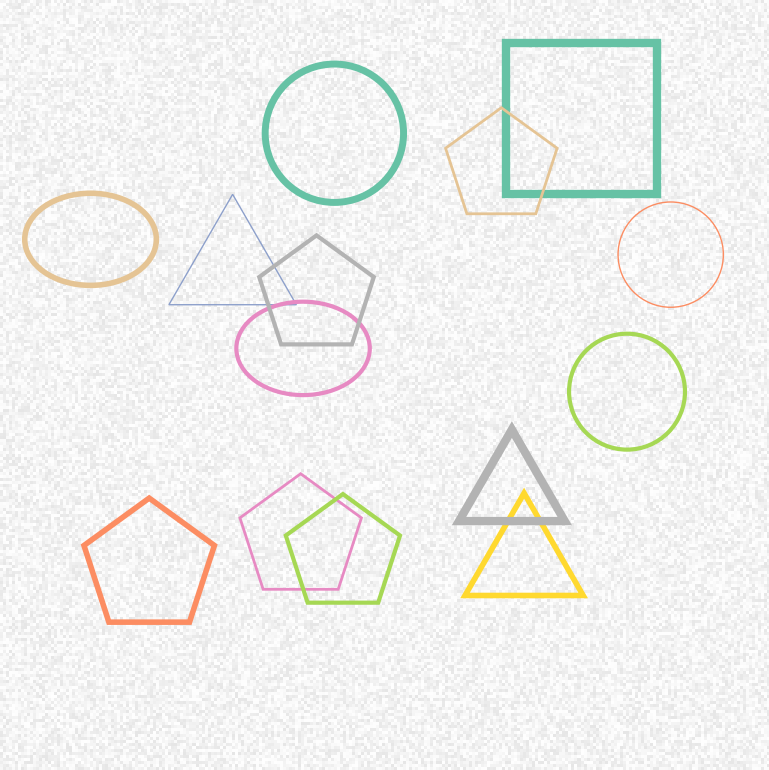[{"shape": "square", "thickness": 3, "radius": 0.49, "center": [0.755, 0.846]}, {"shape": "circle", "thickness": 2.5, "radius": 0.45, "center": [0.434, 0.827]}, {"shape": "circle", "thickness": 0.5, "radius": 0.34, "center": [0.871, 0.669]}, {"shape": "pentagon", "thickness": 2, "radius": 0.45, "center": [0.194, 0.264]}, {"shape": "triangle", "thickness": 0.5, "radius": 0.48, "center": [0.302, 0.652]}, {"shape": "pentagon", "thickness": 1, "radius": 0.41, "center": [0.39, 0.302]}, {"shape": "oval", "thickness": 1.5, "radius": 0.43, "center": [0.394, 0.548]}, {"shape": "pentagon", "thickness": 1.5, "radius": 0.39, "center": [0.445, 0.28]}, {"shape": "circle", "thickness": 1.5, "radius": 0.38, "center": [0.814, 0.491]}, {"shape": "triangle", "thickness": 2, "radius": 0.44, "center": [0.681, 0.271]}, {"shape": "pentagon", "thickness": 1, "radius": 0.38, "center": [0.651, 0.784]}, {"shape": "oval", "thickness": 2, "radius": 0.43, "center": [0.118, 0.689]}, {"shape": "triangle", "thickness": 3, "radius": 0.4, "center": [0.665, 0.363]}, {"shape": "pentagon", "thickness": 1.5, "radius": 0.39, "center": [0.411, 0.616]}]